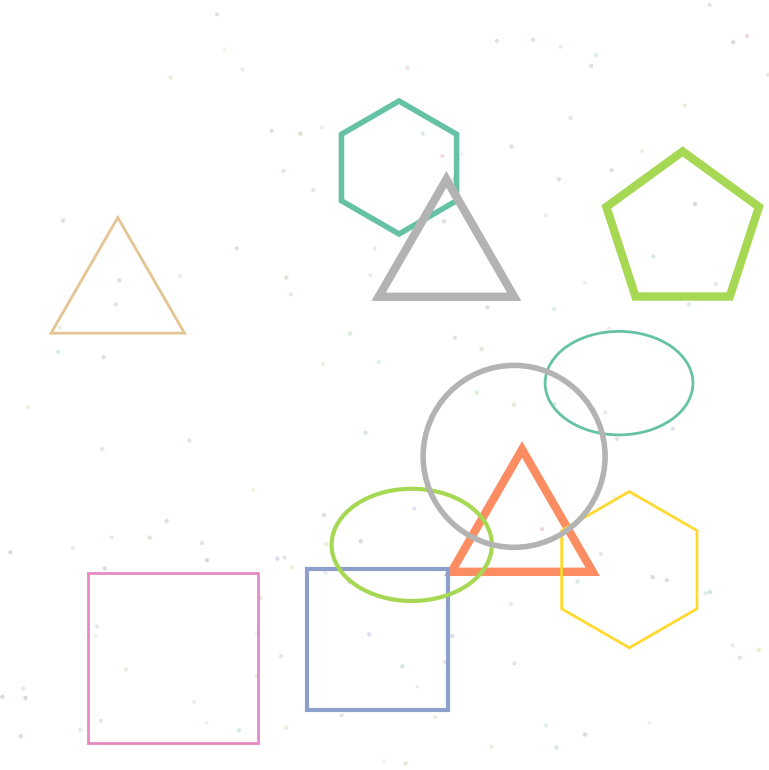[{"shape": "hexagon", "thickness": 2, "radius": 0.43, "center": [0.518, 0.782]}, {"shape": "oval", "thickness": 1, "radius": 0.48, "center": [0.804, 0.502]}, {"shape": "triangle", "thickness": 3, "radius": 0.53, "center": [0.678, 0.31]}, {"shape": "square", "thickness": 1.5, "radius": 0.46, "center": [0.49, 0.169]}, {"shape": "square", "thickness": 1, "radius": 0.55, "center": [0.225, 0.145]}, {"shape": "oval", "thickness": 1.5, "radius": 0.52, "center": [0.535, 0.292]}, {"shape": "pentagon", "thickness": 3, "radius": 0.52, "center": [0.887, 0.699]}, {"shape": "hexagon", "thickness": 1, "radius": 0.51, "center": [0.817, 0.26]}, {"shape": "triangle", "thickness": 1, "radius": 0.5, "center": [0.153, 0.617]}, {"shape": "circle", "thickness": 2, "radius": 0.59, "center": [0.668, 0.407]}, {"shape": "triangle", "thickness": 3, "radius": 0.51, "center": [0.58, 0.665]}]